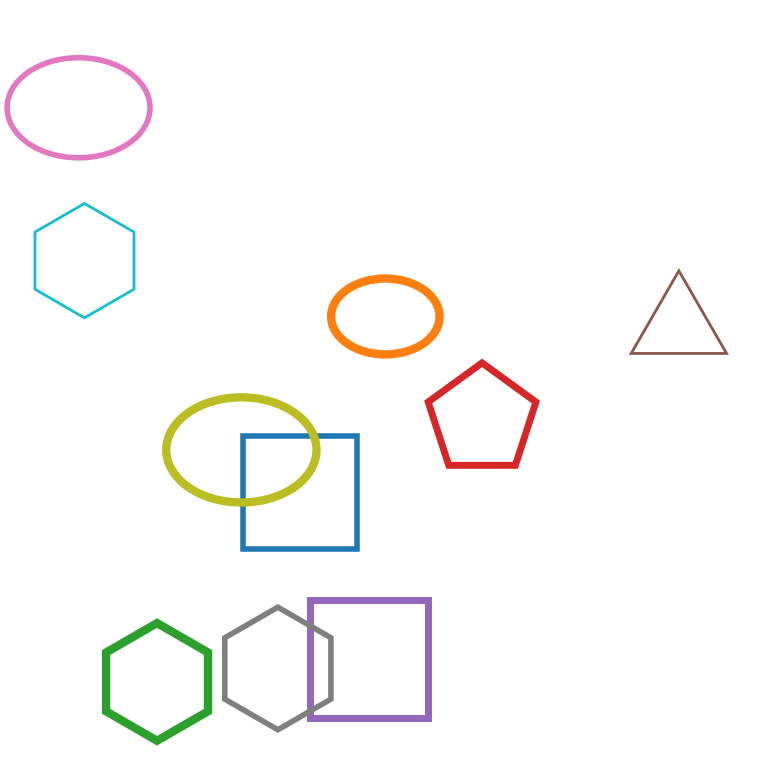[{"shape": "square", "thickness": 2, "radius": 0.37, "center": [0.39, 0.361]}, {"shape": "oval", "thickness": 3, "radius": 0.35, "center": [0.5, 0.589]}, {"shape": "hexagon", "thickness": 3, "radius": 0.38, "center": [0.204, 0.114]}, {"shape": "pentagon", "thickness": 2.5, "radius": 0.37, "center": [0.626, 0.455]}, {"shape": "square", "thickness": 2.5, "radius": 0.38, "center": [0.479, 0.144]}, {"shape": "triangle", "thickness": 1, "radius": 0.36, "center": [0.882, 0.577]}, {"shape": "oval", "thickness": 2, "radius": 0.46, "center": [0.102, 0.86]}, {"shape": "hexagon", "thickness": 2, "radius": 0.4, "center": [0.361, 0.132]}, {"shape": "oval", "thickness": 3, "radius": 0.49, "center": [0.313, 0.416]}, {"shape": "hexagon", "thickness": 1, "radius": 0.37, "center": [0.11, 0.661]}]